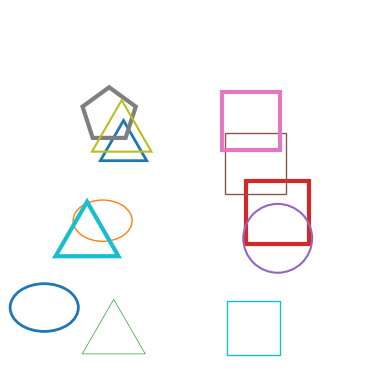[{"shape": "oval", "thickness": 2, "radius": 0.44, "center": [0.115, 0.201]}, {"shape": "triangle", "thickness": 2, "radius": 0.35, "center": [0.321, 0.617]}, {"shape": "oval", "thickness": 1, "radius": 0.38, "center": [0.267, 0.427]}, {"shape": "triangle", "thickness": 0.5, "radius": 0.47, "center": [0.295, 0.128]}, {"shape": "square", "thickness": 3, "radius": 0.41, "center": [0.721, 0.449]}, {"shape": "circle", "thickness": 1.5, "radius": 0.45, "center": [0.721, 0.381]}, {"shape": "square", "thickness": 1, "radius": 0.39, "center": [0.664, 0.576]}, {"shape": "square", "thickness": 3, "radius": 0.38, "center": [0.652, 0.686]}, {"shape": "pentagon", "thickness": 3, "radius": 0.36, "center": [0.283, 0.701]}, {"shape": "triangle", "thickness": 1.5, "radius": 0.45, "center": [0.316, 0.651]}, {"shape": "triangle", "thickness": 3, "radius": 0.47, "center": [0.226, 0.382]}, {"shape": "square", "thickness": 1, "radius": 0.35, "center": [0.658, 0.147]}]